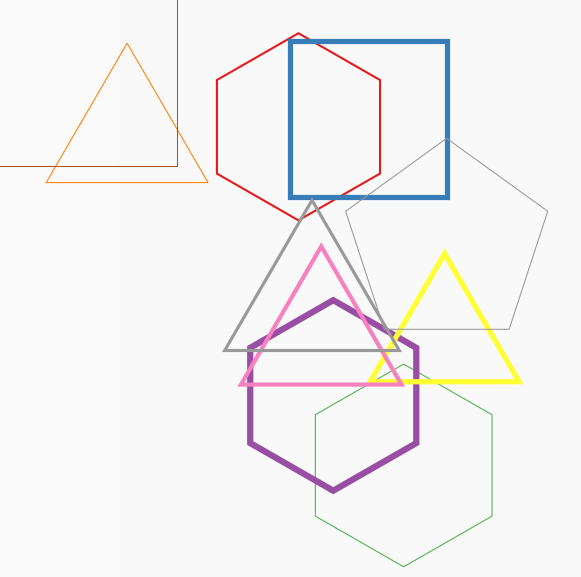[{"shape": "hexagon", "thickness": 1, "radius": 0.81, "center": [0.513, 0.78]}, {"shape": "square", "thickness": 2.5, "radius": 0.67, "center": [0.635, 0.793]}, {"shape": "hexagon", "thickness": 0.5, "radius": 0.88, "center": [0.694, 0.193]}, {"shape": "hexagon", "thickness": 3, "radius": 0.82, "center": [0.573, 0.314]}, {"shape": "triangle", "thickness": 0.5, "radius": 0.8, "center": [0.219, 0.763]}, {"shape": "triangle", "thickness": 2.5, "radius": 0.74, "center": [0.765, 0.412]}, {"shape": "square", "thickness": 0.5, "radius": 0.79, "center": [0.145, 0.87]}, {"shape": "triangle", "thickness": 2, "radius": 0.8, "center": [0.553, 0.413]}, {"shape": "pentagon", "thickness": 0.5, "radius": 0.91, "center": [0.768, 0.577]}, {"shape": "triangle", "thickness": 1.5, "radius": 0.87, "center": [0.537, 0.479]}]